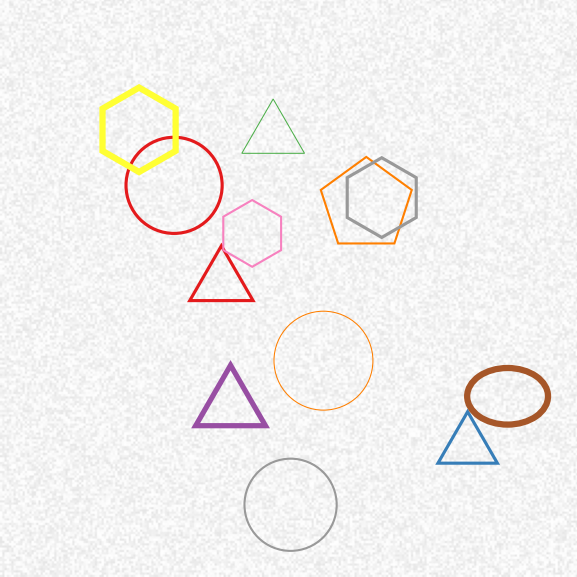[{"shape": "triangle", "thickness": 1.5, "radius": 0.32, "center": [0.383, 0.51]}, {"shape": "circle", "thickness": 1.5, "radius": 0.42, "center": [0.301, 0.678]}, {"shape": "triangle", "thickness": 1.5, "radius": 0.3, "center": [0.81, 0.227]}, {"shape": "triangle", "thickness": 0.5, "radius": 0.31, "center": [0.473, 0.765]}, {"shape": "triangle", "thickness": 2.5, "radius": 0.35, "center": [0.399, 0.297]}, {"shape": "circle", "thickness": 0.5, "radius": 0.43, "center": [0.56, 0.375]}, {"shape": "pentagon", "thickness": 1, "radius": 0.41, "center": [0.634, 0.645]}, {"shape": "hexagon", "thickness": 3, "radius": 0.37, "center": [0.241, 0.774]}, {"shape": "oval", "thickness": 3, "radius": 0.35, "center": [0.879, 0.313]}, {"shape": "hexagon", "thickness": 1, "radius": 0.29, "center": [0.437, 0.595]}, {"shape": "hexagon", "thickness": 1.5, "radius": 0.35, "center": [0.661, 0.657]}, {"shape": "circle", "thickness": 1, "radius": 0.4, "center": [0.503, 0.125]}]